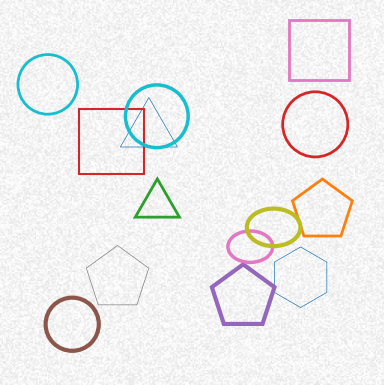[{"shape": "hexagon", "thickness": 0.5, "radius": 0.39, "center": [0.781, 0.28]}, {"shape": "triangle", "thickness": 0.5, "radius": 0.43, "center": [0.387, 0.661]}, {"shape": "pentagon", "thickness": 2, "radius": 0.41, "center": [0.837, 0.453]}, {"shape": "triangle", "thickness": 2, "radius": 0.33, "center": [0.409, 0.469]}, {"shape": "circle", "thickness": 2, "radius": 0.42, "center": [0.819, 0.677]}, {"shape": "square", "thickness": 1.5, "radius": 0.42, "center": [0.29, 0.633]}, {"shape": "pentagon", "thickness": 3, "radius": 0.43, "center": [0.632, 0.228]}, {"shape": "circle", "thickness": 3, "radius": 0.35, "center": [0.188, 0.158]}, {"shape": "square", "thickness": 2, "radius": 0.39, "center": [0.828, 0.87]}, {"shape": "oval", "thickness": 2.5, "radius": 0.29, "center": [0.65, 0.359]}, {"shape": "pentagon", "thickness": 0.5, "radius": 0.43, "center": [0.305, 0.277]}, {"shape": "oval", "thickness": 3, "radius": 0.35, "center": [0.711, 0.409]}, {"shape": "circle", "thickness": 2.5, "radius": 0.41, "center": [0.407, 0.698]}, {"shape": "circle", "thickness": 2, "radius": 0.39, "center": [0.124, 0.781]}]